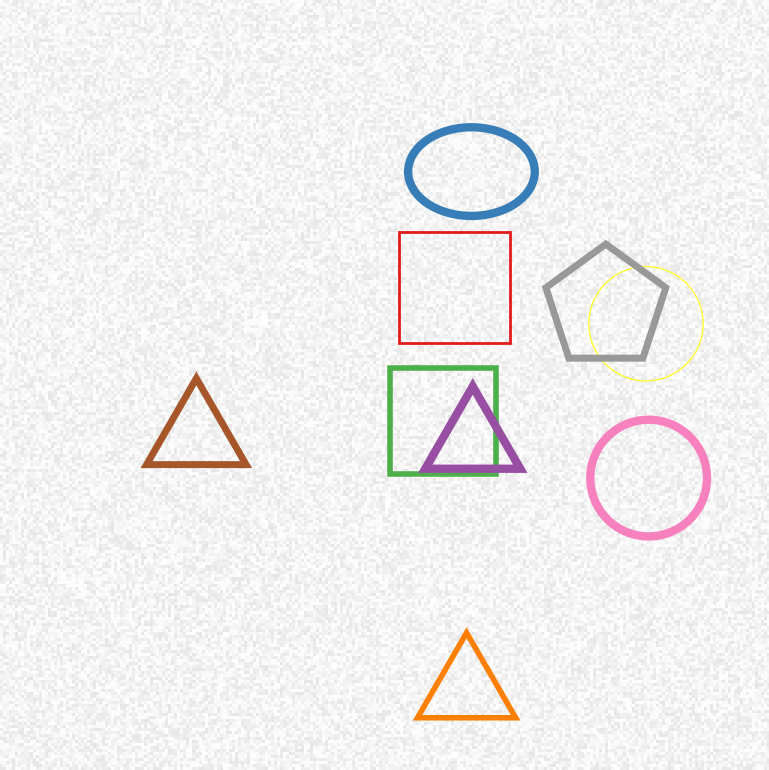[{"shape": "square", "thickness": 1, "radius": 0.36, "center": [0.591, 0.627]}, {"shape": "oval", "thickness": 3, "radius": 0.41, "center": [0.612, 0.777]}, {"shape": "square", "thickness": 2, "radius": 0.34, "center": [0.575, 0.453]}, {"shape": "triangle", "thickness": 3, "radius": 0.36, "center": [0.614, 0.427]}, {"shape": "triangle", "thickness": 2, "radius": 0.37, "center": [0.606, 0.105]}, {"shape": "circle", "thickness": 0.5, "radius": 0.37, "center": [0.839, 0.58]}, {"shape": "triangle", "thickness": 2.5, "radius": 0.37, "center": [0.255, 0.434]}, {"shape": "circle", "thickness": 3, "radius": 0.38, "center": [0.842, 0.379]}, {"shape": "pentagon", "thickness": 2.5, "radius": 0.41, "center": [0.787, 0.601]}]